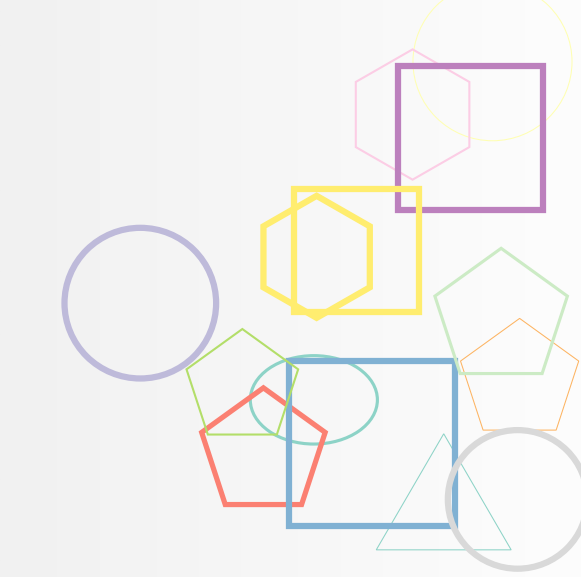[{"shape": "oval", "thickness": 1.5, "radius": 0.55, "center": [0.54, 0.307]}, {"shape": "triangle", "thickness": 0.5, "radius": 0.67, "center": [0.763, 0.114]}, {"shape": "circle", "thickness": 0.5, "radius": 0.68, "center": [0.847, 0.892]}, {"shape": "circle", "thickness": 3, "radius": 0.65, "center": [0.241, 0.474]}, {"shape": "pentagon", "thickness": 2.5, "radius": 0.56, "center": [0.453, 0.216]}, {"shape": "square", "thickness": 3, "radius": 0.72, "center": [0.64, 0.231]}, {"shape": "pentagon", "thickness": 0.5, "radius": 0.53, "center": [0.894, 0.341]}, {"shape": "pentagon", "thickness": 1, "radius": 0.5, "center": [0.417, 0.328]}, {"shape": "hexagon", "thickness": 1, "radius": 0.56, "center": [0.71, 0.801]}, {"shape": "circle", "thickness": 3, "radius": 0.6, "center": [0.89, 0.134]}, {"shape": "square", "thickness": 3, "radius": 0.62, "center": [0.809, 0.76]}, {"shape": "pentagon", "thickness": 1.5, "radius": 0.6, "center": [0.862, 0.449]}, {"shape": "square", "thickness": 3, "radius": 0.53, "center": [0.613, 0.565]}, {"shape": "hexagon", "thickness": 3, "radius": 0.53, "center": [0.545, 0.554]}]